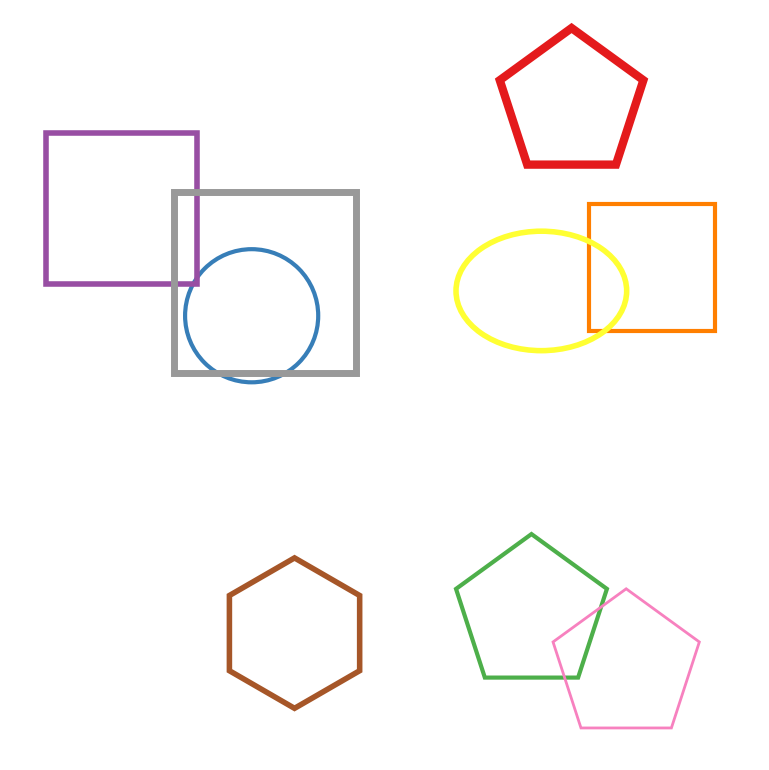[{"shape": "pentagon", "thickness": 3, "radius": 0.49, "center": [0.742, 0.866]}, {"shape": "circle", "thickness": 1.5, "radius": 0.43, "center": [0.327, 0.59]}, {"shape": "pentagon", "thickness": 1.5, "radius": 0.52, "center": [0.69, 0.203]}, {"shape": "square", "thickness": 2, "radius": 0.49, "center": [0.158, 0.73]}, {"shape": "square", "thickness": 1.5, "radius": 0.41, "center": [0.847, 0.653]}, {"shape": "oval", "thickness": 2, "radius": 0.55, "center": [0.703, 0.622]}, {"shape": "hexagon", "thickness": 2, "radius": 0.49, "center": [0.383, 0.178]}, {"shape": "pentagon", "thickness": 1, "radius": 0.5, "center": [0.813, 0.135]}, {"shape": "square", "thickness": 2.5, "radius": 0.59, "center": [0.345, 0.633]}]